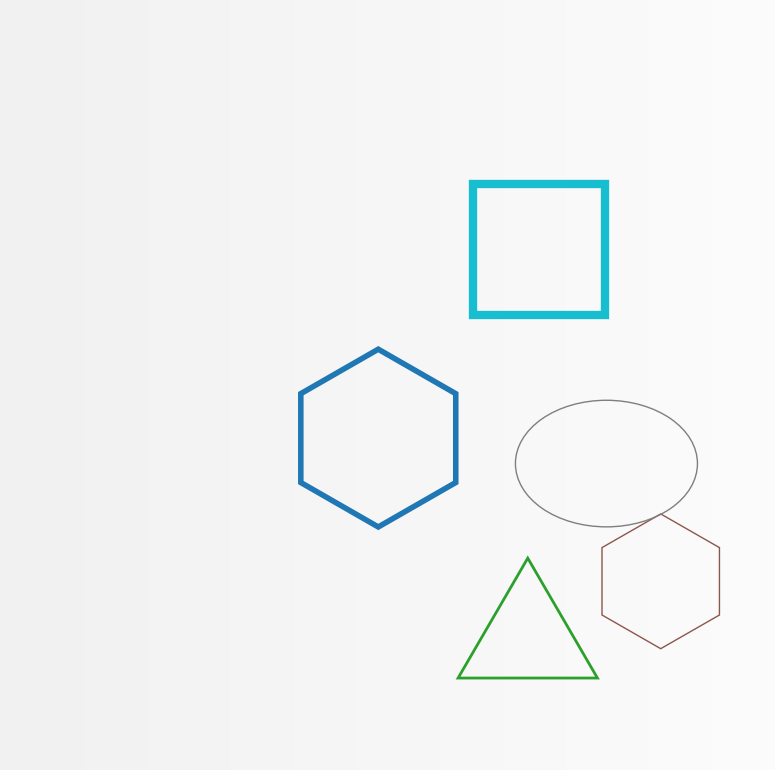[{"shape": "hexagon", "thickness": 2, "radius": 0.58, "center": [0.488, 0.431]}, {"shape": "triangle", "thickness": 1, "radius": 0.52, "center": [0.681, 0.171]}, {"shape": "hexagon", "thickness": 0.5, "radius": 0.44, "center": [0.853, 0.245]}, {"shape": "oval", "thickness": 0.5, "radius": 0.59, "center": [0.783, 0.398]}, {"shape": "square", "thickness": 3, "radius": 0.42, "center": [0.695, 0.676]}]